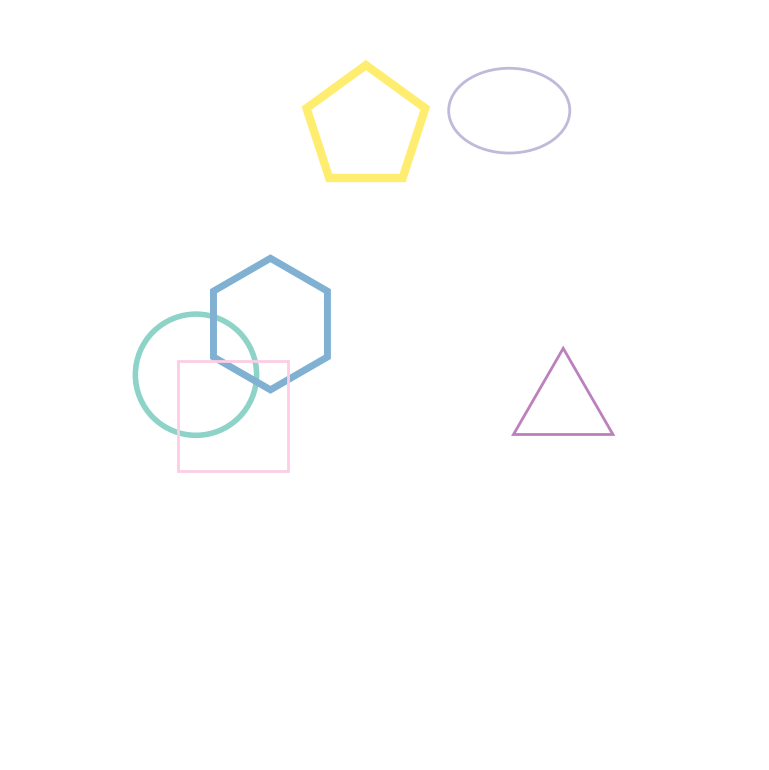[{"shape": "circle", "thickness": 2, "radius": 0.39, "center": [0.255, 0.513]}, {"shape": "oval", "thickness": 1, "radius": 0.39, "center": [0.661, 0.856]}, {"shape": "hexagon", "thickness": 2.5, "radius": 0.43, "center": [0.351, 0.579]}, {"shape": "square", "thickness": 1, "radius": 0.36, "center": [0.303, 0.459]}, {"shape": "triangle", "thickness": 1, "radius": 0.37, "center": [0.731, 0.473]}, {"shape": "pentagon", "thickness": 3, "radius": 0.41, "center": [0.475, 0.834]}]